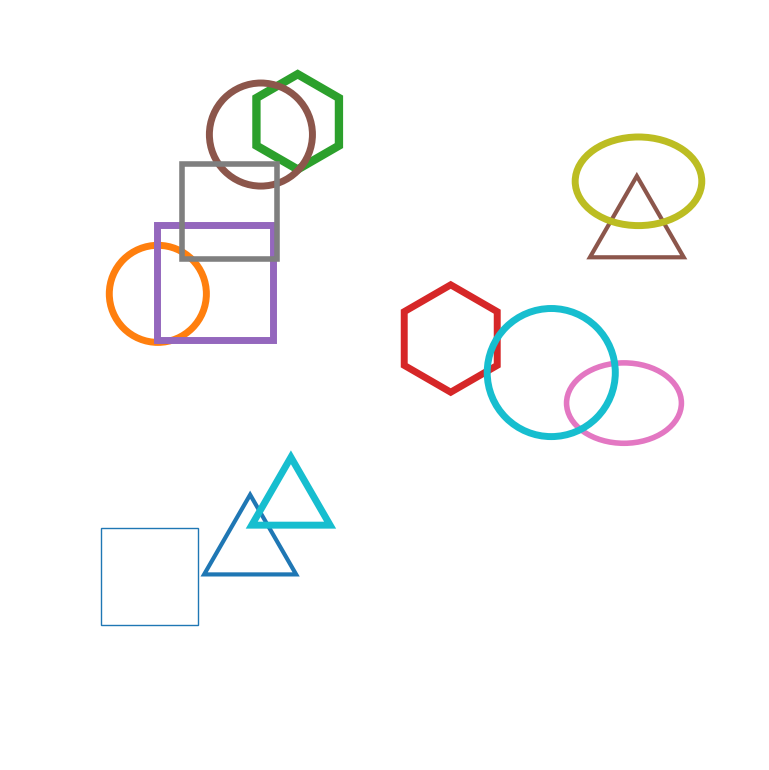[{"shape": "square", "thickness": 0.5, "radius": 0.32, "center": [0.194, 0.252]}, {"shape": "triangle", "thickness": 1.5, "radius": 0.34, "center": [0.325, 0.288]}, {"shape": "circle", "thickness": 2.5, "radius": 0.32, "center": [0.205, 0.618]}, {"shape": "hexagon", "thickness": 3, "radius": 0.31, "center": [0.387, 0.842]}, {"shape": "hexagon", "thickness": 2.5, "radius": 0.35, "center": [0.585, 0.56]}, {"shape": "square", "thickness": 2.5, "radius": 0.38, "center": [0.279, 0.633]}, {"shape": "circle", "thickness": 2.5, "radius": 0.33, "center": [0.339, 0.825]}, {"shape": "triangle", "thickness": 1.5, "radius": 0.35, "center": [0.827, 0.701]}, {"shape": "oval", "thickness": 2, "radius": 0.37, "center": [0.81, 0.477]}, {"shape": "square", "thickness": 2, "radius": 0.31, "center": [0.298, 0.726]}, {"shape": "oval", "thickness": 2.5, "radius": 0.41, "center": [0.829, 0.765]}, {"shape": "circle", "thickness": 2.5, "radius": 0.42, "center": [0.716, 0.516]}, {"shape": "triangle", "thickness": 2.5, "radius": 0.29, "center": [0.378, 0.347]}]